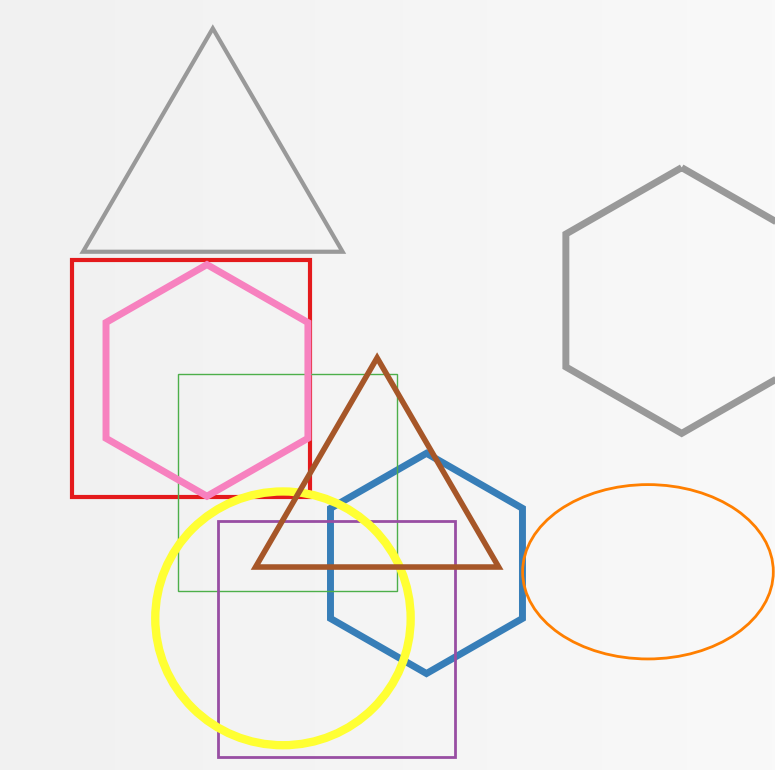[{"shape": "square", "thickness": 1.5, "radius": 0.77, "center": [0.246, 0.508]}, {"shape": "hexagon", "thickness": 2.5, "radius": 0.72, "center": [0.55, 0.268]}, {"shape": "square", "thickness": 0.5, "radius": 0.71, "center": [0.371, 0.373]}, {"shape": "square", "thickness": 1, "radius": 0.77, "center": [0.435, 0.17]}, {"shape": "oval", "thickness": 1, "radius": 0.81, "center": [0.836, 0.257]}, {"shape": "circle", "thickness": 3, "radius": 0.82, "center": [0.365, 0.197]}, {"shape": "triangle", "thickness": 2, "radius": 0.91, "center": [0.487, 0.354]}, {"shape": "hexagon", "thickness": 2.5, "radius": 0.75, "center": [0.267, 0.506]}, {"shape": "hexagon", "thickness": 2.5, "radius": 0.86, "center": [0.88, 0.61]}, {"shape": "triangle", "thickness": 1.5, "radius": 0.97, "center": [0.275, 0.77]}]